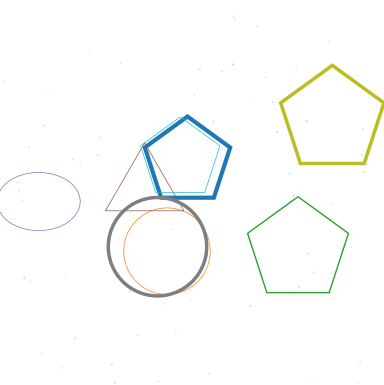[{"shape": "pentagon", "thickness": 3, "radius": 0.58, "center": [0.487, 0.581]}, {"shape": "circle", "thickness": 0.5, "radius": 0.56, "center": [0.434, 0.348]}, {"shape": "pentagon", "thickness": 1, "radius": 0.69, "center": [0.774, 0.351]}, {"shape": "oval", "thickness": 0.5, "radius": 0.54, "center": [0.1, 0.477]}, {"shape": "triangle", "thickness": 0.5, "radius": 0.59, "center": [0.376, 0.511]}, {"shape": "circle", "thickness": 2.5, "radius": 0.64, "center": [0.409, 0.359]}, {"shape": "pentagon", "thickness": 2.5, "radius": 0.7, "center": [0.863, 0.689]}, {"shape": "pentagon", "thickness": 0.5, "radius": 0.54, "center": [0.468, 0.588]}]